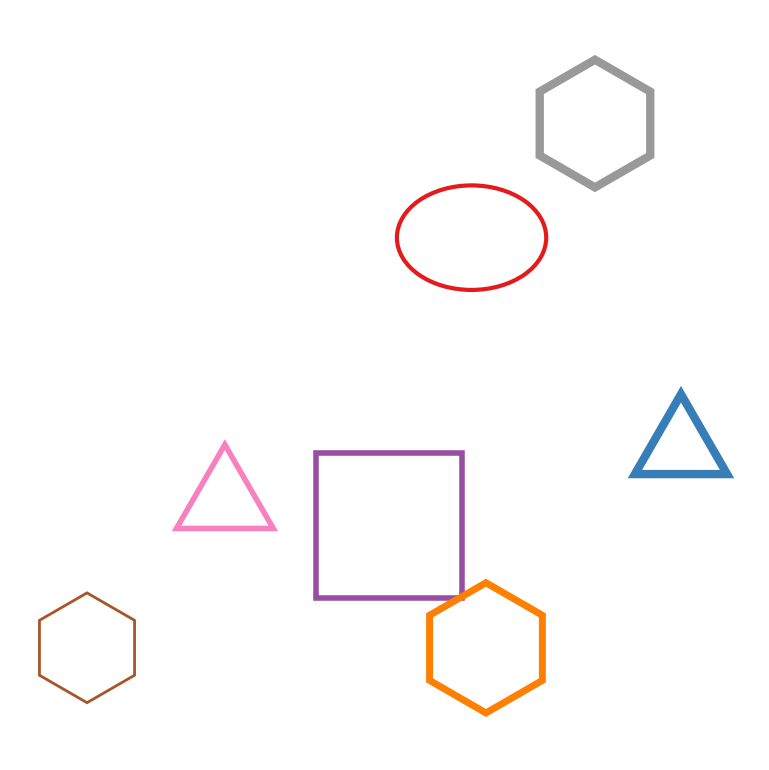[{"shape": "oval", "thickness": 1.5, "radius": 0.48, "center": [0.612, 0.691]}, {"shape": "triangle", "thickness": 3, "radius": 0.35, "center": [0.884, 0.419]}, {"shape": "square", "thickness": 2, "radius": 0.47, "center": [0.505, 0.318]}, {"shape": "hexagon", "thickness": 2.5, "radius": 0.42, "center": [0.631, 0.159]}, {"shape": "hexagon", "thickness": 1, "radius": 0.36, "center": [0.113, 0.159]}, {"shape": "triangle", "thickness": 2, "radius": 0.36, "center": [0.292, 0.35]}, {"shape": "hexagon", "thickness": 3, "radius": 0.41, "center": [0.773, 0.84]}]